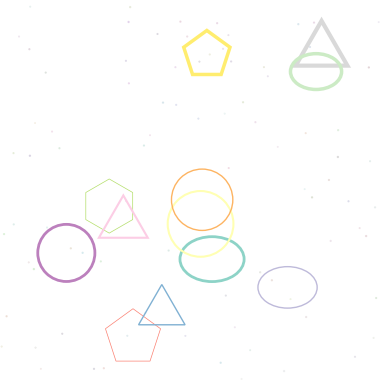[{"shape": "oval", "thickness": 2, "radius": 0.42, "center": [0.551, 0.327]}, {"shape": "circle", "thickness": 1.5, "radius": 0.43, "center": [0.521, 0.418]}, {"shape": "oval", "thickness": 1, "radius": 0.38, "center": [0.747, 0.254]}, {"shape": "pentagon", "thickness": 0.5, "radius": 0.38, "center": [0.345, 0.123]}, {"shape": "triangle", "thickness": 1, "radius": 0.35, "center": [0.42, 0.191]}, {"shape": "circle", "thickness": 1, "radius": 0.4, "center": [0.525, 0.481]}, {"shape": "hexagon", "thickness": 0.5, "radius": 0.35, "center": [0.284, 0.465]}, {"shape": "triangle", "thickness": 1.5, "radius": 0.37, "center": [0.32, 0.419]}, {"shape": "triangle", "thickness": 3, "radius": 0.39, "center": [0.835, 0.868]}, {"shape": "circle", "thickness": 2, "radius": 0.37, "center": [0.172, 0.343]}, {"shape": "oval", "thickness": 2.5, "radius": 0.33, "center": [0.821, 0.814]}, {"shape": "pentagon", "thickness": 2.5, "radius": 0.32, "center": [0.537, 0.858]}]